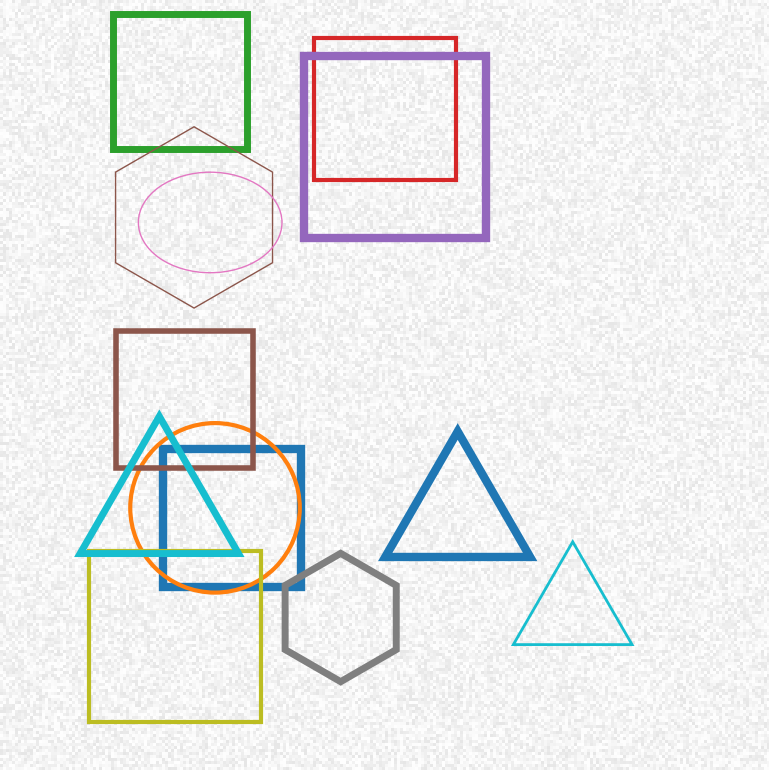[{"shape": "triangle", "thickness": 3, "radius": 0.54, "center": [0.594, 0.331]}, {"shape": "square", "thickness": 3, "radius": 0.45, "center": [0.301, 0.327]}, {"shape": "circle", "thickness": 1.5, "radius": 0.55, "center": [0.279, 0.34]}, {"shape": "square", "thickness": 2.5, "radius": 0.44, "center": [0.234, 0.894]}, {"shape": "square", "thickness": 1.5, "radius": 0.46, "center": [0.5, 0.858]}, {"shape": "square", "thickness": 3, "radius": 0.59, "center": [0.513, 0.809]}, {"shape": "hexagon", "thickness": 0.5, "radius": 0.59, "center": [0.252, 0.718]}, {"shape": "square", "thickness": 2, "radius": 0.45, "center": [0.239, 0.481]}, {"shape": "oval", "thickness": 0.5, "radius": 0.47, "center": [0.273, 0.711]}, {"shape": "hexagon", "thickness": 2.5, "radius": 0.42, "center": [0.442, 0.198]}, {"shape": "square", "thickness": 1.5, "radius": 0.56, "center": [0.227, 0.173]}, {"shape": "triangle", "thickness": 1, "radius": 0.45, "center": [0.744, 0.207]}, {"shape": "triangle", "thickness": 2.5, "radius": 0.59, "center": [0.207, 0.34]}]